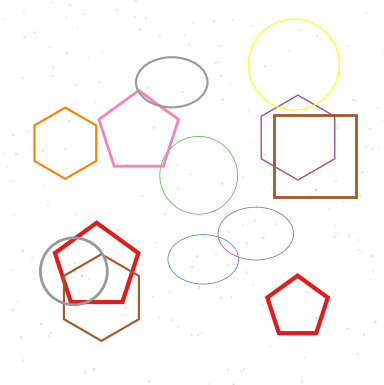[{"shape": "pentagon", "thickness": 3, "radius": 0.41, "center": [0.773, 0.202]}, {"shape": "pentagon", "thickness": 3, "radius": 0.57, "center": [0.251, 0.308]}, {"shape": "oval", "thickness": 0.5, "radius": 0.46, "center": [0.528, 0.326]}, {"shape": "circle", "thickness": 0.5, "radius": 0.51, "center": [0.516, 0.545]}, {"shape": "oval", "thickness": 0.5, "radius": 0.49, "center": [0.664, 0.393]}, {"shape": "hexagon", "thickness": 1, "radius": 0.55, "center": [0.774, 0.643]}, {"shape": "hexagon", "thickness": 1.5, "radius": 0.46, "center": [0.17, 0.628]}, {"shape": "circle", "thickness": 1, "radius": 0.59, "center": [0.763, 0.832]}, {"shape": "square", "thickness": 2, "radius": 0.53, "center": [0.819, 0.595]}, {"shape": "hexagon", "thickness": 1.5, "radius": 0.56, "center": [0.263, 0.227]}, {"shape": "pentagon", "thickness": 2, "radius": 0.54, "center": [0.36, 0.656]}, {"shape": "circle", "thickness": 2, "radius": 0.43, "center": [0.192, 0.295]}, {"shape": "oval", "thickness": 1.5, "radius": 0.46, "center": [0.446, 0.786]}]